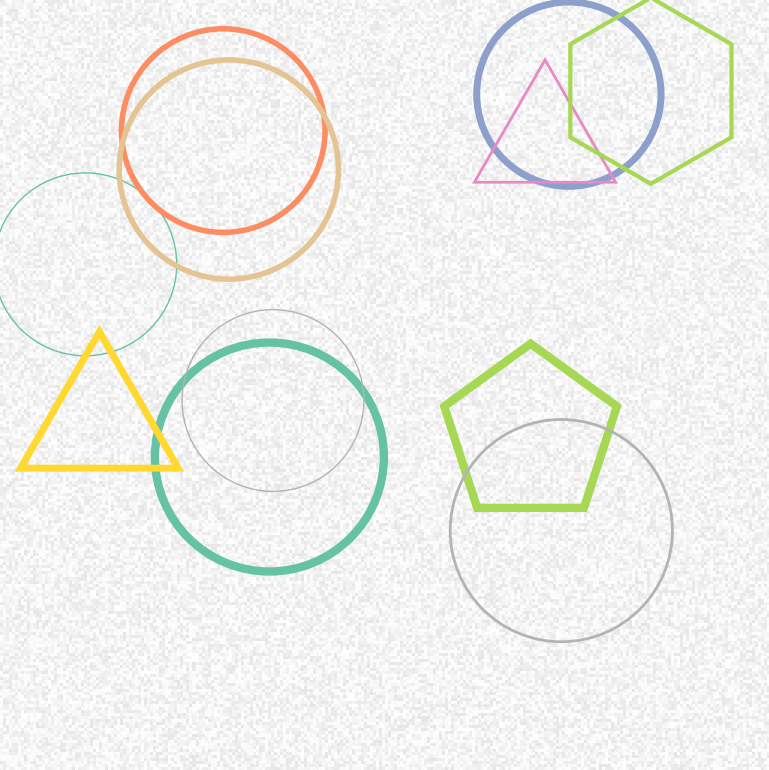[{"shape": "circle", "thickness": 3, "radius": 0.74, "center": [0.35, 0.406]}, {"shape": "circle", "thickness": 0.5, "radius": 0.59, "center": [0.111, 0.657]}, {"shape": "circle", "thickness": 2, "radius": 0.66, "center": [0.29, 0.83]}, {"shape": "circle", "thickness": 2.5, "radius": 0.6, "center": [0.739, 0.878]}, {"shape": "triangle", "thickness": 1, "radius": 0.53, "center": [0.708, 0.816]}, {"shape": "pentagon", "thickness": 3, "radius": 0.59, "center": [0.689, 0.436]}, {"shape": "hexagon", "thickness": 1.5, "radius": 0.6, "center": [0.845, 0.882]}, {"shape": "triangle", "thickness": 2.5, "radius": 0.59, "center": [0.129, 0.451]}, {"shape": "circle", "thickness": 2, "radius": 0.71, "center": [0.297, 0.78]}, {"shape": "circle", "thickness": 1, "radius": 0.72, "center": [0.729, 0.311]}, {"shape": "circle", "thickness": 0.5, "radius": 0.59, "center": [0.354, 0.48]}]